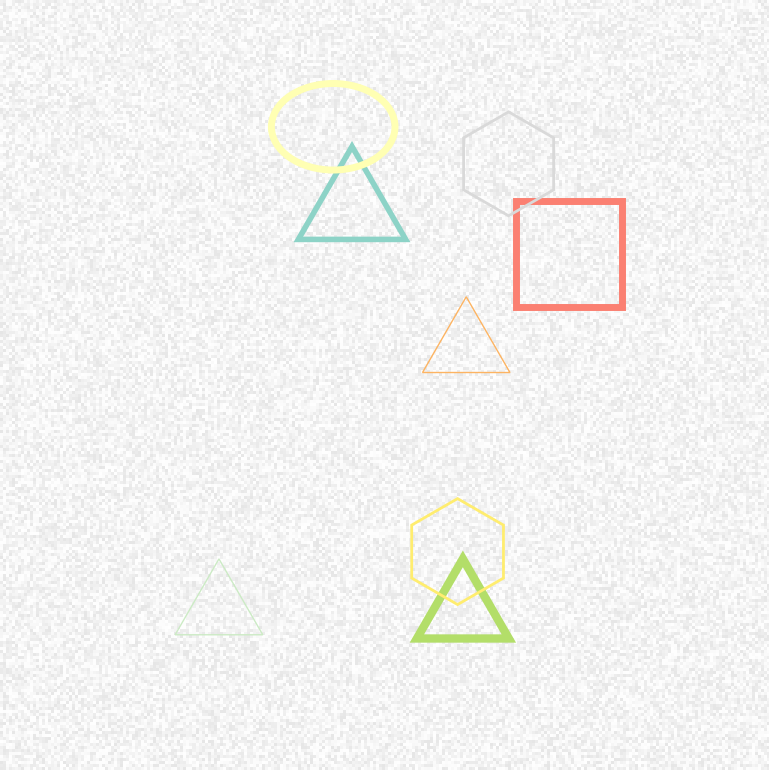[{"shape": "triangle", "thickness": 2, "radius": 0.4, "center": [0.457, 0.729]}, {"shape": "oval", "thickness": 2.5, "radius": 0.4, "center": [0.433, 0.835]}, {"shape": "square", "thickness": 2.5, "radius": 0.35, "center": [0.739, 0.67]}, {"shape": "triangle", "thickness": 0.5, "radius": 0.33, "center": [0.606, 0.549]}, {"shape": "triangle", "thickness": 3, "radius": 0.34, "center": [0.601, 0.205]}, {"shape": "hexagon", "thickness": 1, "radius": 0.34, "center": [0.661, 0.787]}, {"shape": "triangle", "thickness": 0.5, "radius": 0.33, "center": [0.284, 0.208]}, {"shape": "hexagon", "thickness": 1, "radius": 0.34, "center": [0.594, 0.284]}]